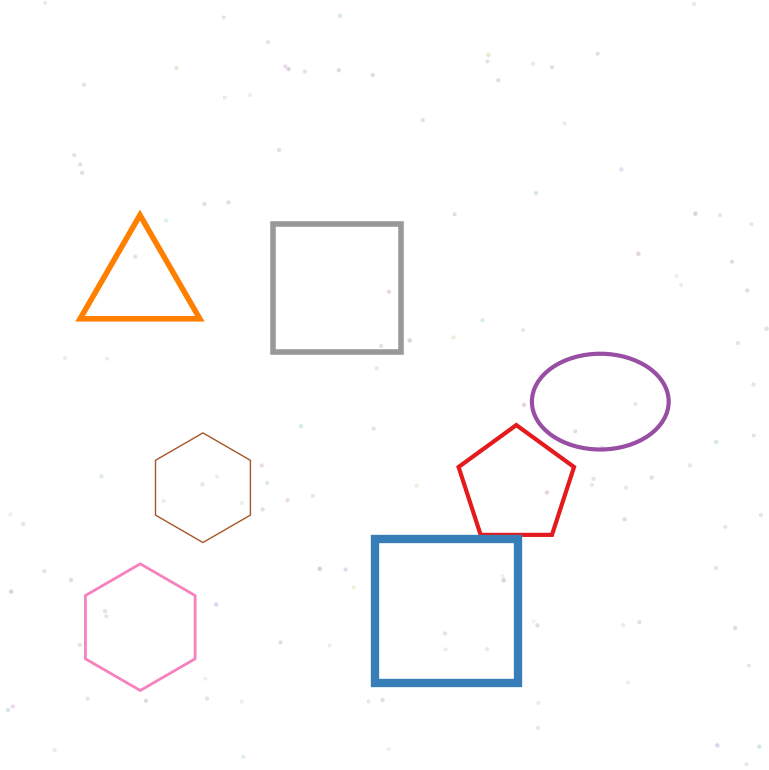[{"shape": "pentagon", "thickness": 1.5, "radius": 0.39, "center": [0.671, 0.369]}, {"shape": "square", "thickness": 3, "radius": 0.47, "center": [0.58, 0.206]}, {"shape": "oval", "thickness": 1.5, "radius": 0.44, "center": [0.78, 0.478]}, {"shape": "triangle", "thickness": 2, "radius": 0.45, "center": [0.182, 0.631]}, {"shape": "hexagon", "thickness": 0.5, "radius": 0.36, "center": [0.264, 0.367]}, {"shape": "hexagon", "thickness": 1, "radius": 0.41, "center": [0.182, 0.185]}, {"shape": "square", "thickness": 2, "radius": 0.42, "center": [0.437, 0.626]}]